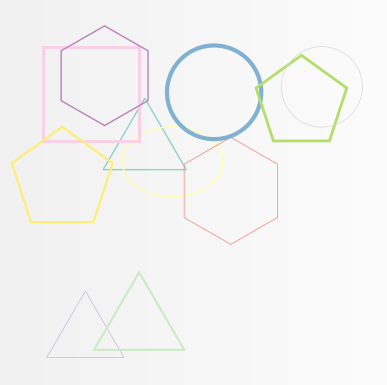[{"shape": "triangle", "thickness": 1, "radius": 0.62, "center": [0.374, 0.621]}, {"shape": "oval", "thickness": 1, "radius": 0.65, "center": [0.445, 0.58]}, {"shape": "triangle", "thickness": 0.5, "radius": 0.57, "center": [0.22, 0.129]}, {"shape": "hexagon", "thickness": 0.5, "radius": 0.69, "center": [0.596, 0.504]}, {"shape": "circle", "thickness": 3, "radius": 0.61, "center": [0.553, 0.76]}, {"shape": "pentagon", "thickness": 2, "radius": 0.61, "center": [0.778, 0.733]}, {"shape": "square", "thickness": 2, "radius": 0.62, "center": [0.235, 0.756]}, {"shape": "circle", "thickness": 0.5, "radius": 0.52, "center": [0.831, 0.774]}, {"shape": "hexagon", "thickness": 1, "radius": 0.65, "center": [0.27, 0.803]}, {"shape": "triangle", "thickness": 1.5, "radius": 0.67, "center": [0.359, 0.159]}, {"shape": "pentagon", "thickness": 1.5, "radius": 0.68, "center": [0.161, 0.534]}]